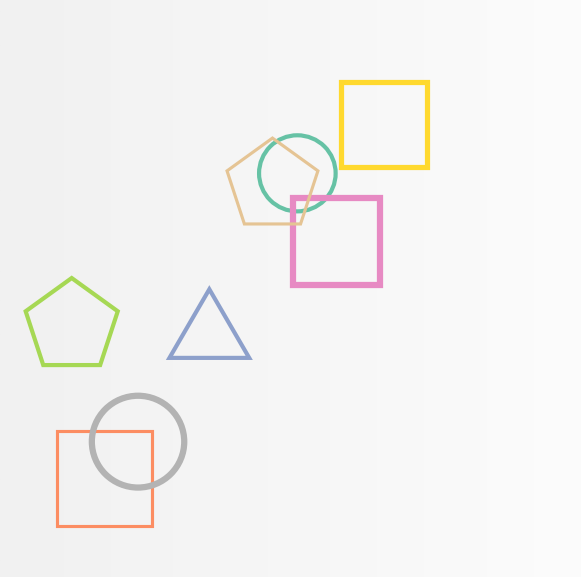[{"shape": "circle", "thickness": 2, "radius": 0.33, "center": [0.512, 0.699]}, {"shape": "square", "thickness": 1.5, "radius": 0.41, "center": [0.18, 0.171]}, {"shape": "triangle", "thickness": 2, "radius": 0.4, "center": [0.36, 0.419]}, {"shape": "square", "thickness": 3, "radius": 0.38, "center": [0.579, 0.581]}, {"shape": "pentagon", "thickness": 2, "radius": 0.42, "center": [0.123, 0.434]}, {"shape": "square", "thickness": 2.5, "radius": 0.37, "center": [0.66, 0.783]}, {"shape": "pentagon", "thickness": 1.5, "radius": 0.41, "center": [0.469, 0.678]}, {"shape": "circle", "thickness": 3, "radius": 0.4, "center": [0.237, 0.234]}]